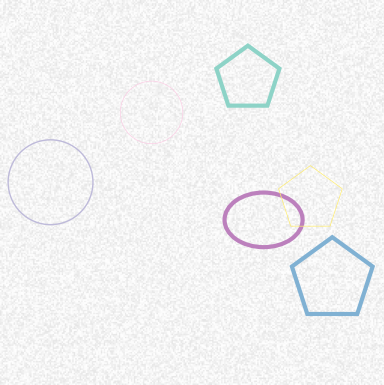[{"shape": "pentagon", "thickness": 3, "radius": 0.43, "center": [0.644, 0.795]}, {"shape": "circle", "thickness": 1, "radius": 0.55, "center": [0.131, 0.527]}, {"shape": "pentagon", "thickness": 3, "radius": 0.55, "center": [0.863, 0.274]}, {"shape": "circle", "thickness": 0.5, "radius": 0.41, "center": [0.394, 0.708]}, {"shape": "oval", "thickness": 3, "radius": 0.51, "center": [0.685, 0.429]}, {"shape": "pentagon", "thickness": 0.5, "radius": 0.43, "center": [0.806, 0.483]}]